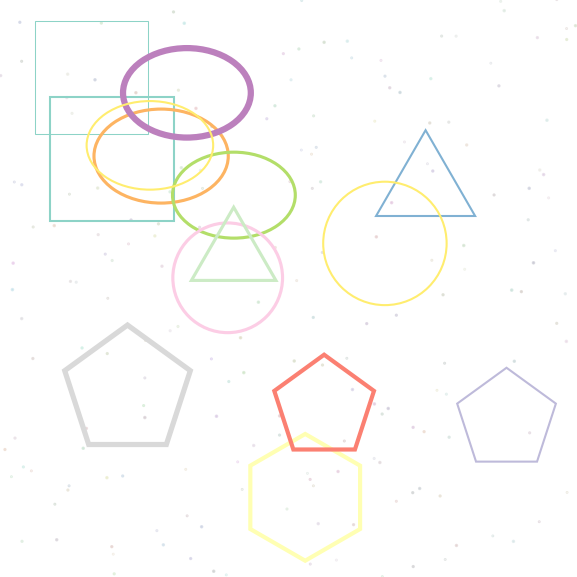[{"shape": "square", "thickness": 0.5, "radius": 0.49, "center": [0.159, 0.866]}, {"shape": "square", "thickness": 1, "radius": 0.54, "center": [0.194, 0.723]}, {"shape": "hexagon", "thickness": 2, "radius": 0.55, "center": [0.528, 0.138]}, {"shape": "pentagon", "thickness": 1, "radius": 0.45, "center": [0.877, 0.272]}, {"shape": "pentagon", "thickness": 2, "radius": 0.45, "center": [0.561, 0.294]}, {"shape": "triangle", "thickness": 1, "radius": 0.5, "center": [0.737, 0.675]}, {"shape": "oval", "thickness": 1.5, "radius": 0.58, "center": [0.279, 0.729]}, {"shape": "oval", "thickness": 1.5, "radius": 0.53, "center": [0.405, 0.661]}, {"shape": "circle", "thickness": 1.5, "radius": 0.47, "center": [0.394, 0.518]}, {"shape": "pentagon", "thickness": 2.5, "radius": 0.57, "center": [0.221, 0.322]}, {"shape": "oval", "thickness": 3, "radius": 0.55, "center": [0.324, 0.838]}, {"shape": "triangle", "thickness": 1.5, "radius": 0.42, "center": [0.405, 0.556]}, {"shape": "oval", "thickness": 1, "radius": 0.55, "center": [0.26, 0.747]}, {"shape": "circle", "thickness": 1, "radius": 0.53, "center": [0.667, 0.578]}]